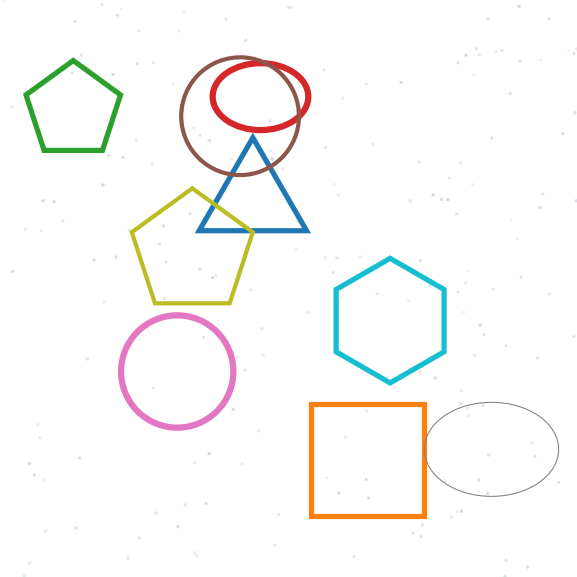[{"shape": "triangle", "thickness": 2.5, "radius": 0.54, "center": [0.438, 0.653]}, {"shape": "square", "thickness": 2.5, "radius": 0.49, "center": [0.636, 0.203]}, {"shape": "pentagon", "thickness": 2.5, "radius": 0.43, "center": [0.127, 0.808]}, {"shape": "oval", "thickness": 3, "radius": 0.41, "center": [0.451, 0.832]}, {"shape": "circle", "thickness": 2, "radius": 0.51, "center": [0.416, 0.798]}, {"shape": "circle", "thickness": 3, "radius": 0.49, "center": [0.307, 0.356]}, {"shape": "oval", "thickness": 0.5, "radius": 0.58, "center": [0.851, 0.221]}, {"shape": "pentagon", "thickness": 2, "radius": 0.55, "center": [0.333, 0.563]}, {"shape": "hexagon", "thickness": 2.5, "radius": 0.54, "center": [0.676, 0.444]}]